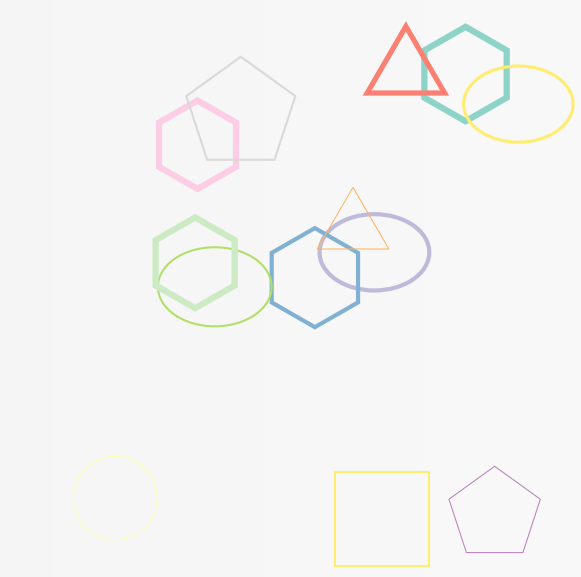[{"shape": "hexagon", "thickness": 3, "radius": 0.41, "center": [0.801, 0.871]}, {"shape": "circle", "thickness": 0.5, "radius": 0.36, "center": [0.198, 0.137]}, {"shape": "oval", "thickness": 2, "radius": 0.47, "center": [0.644, 0.562]}, {"shape": "triangle", "thickness": 2.5, "radius": 0.38, "center": [0.698, 0.877]}, {"shape": "hexagon", "thickness": 2, "radius": 0.43, "center": [0.542, 0.518]}, {"shape": "triangle", "thickness": 0.5, "radius": 0.36, "center": [0.607, 0.604]}, {"shape": "oval", "thickness": 1, "radius": 0.49, "center": [0.37, 0.503]}, {"shape": "hexagon", "thickness": 3, "radius": 0.38, "center": [0.34, 0.749]}, {"shape": "pentagon", "thickness": 1, "radius": 0.49, "center": [0.414, 0.802]}, {"shape": "pentagon", "thickness": 0.5, "radius": 0.41, "center": [0.851, 0.109]}, {"shape": "hexagon", "thickness": 3, "radius": 0.39, "center": [0.336, 0.544]}, {"shape": "square", "thickness": 1, "radius": 0.41, "center": [0.658, 0.101]}, {"shape": "oval", "thickness": 1.5, "radius": 0.47, "center": [0.892, 0.819]}]